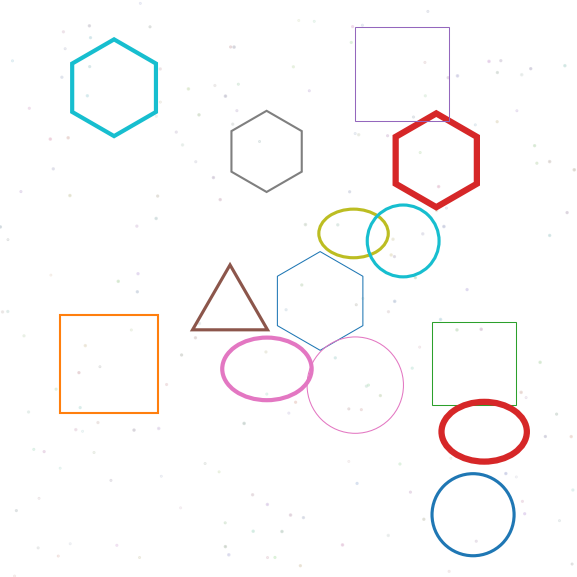[{"shape": "hexagon", "thickness": 0.5, "radius": 0.43, "center": [0.554, 0.478]}, {"shape": "circle", "thickness": 1.5, "radius": 0.36, "center": [0.819, 0.108]}, {"shape": "square", "thickness": 1, "radius": 0.43, "center": [0.188, 0.369]}, {"shape": "square", "thickness": 0.5, "radius": 0.36, "center": [0.821, 0.37]}, {"shape": "hexagon", "thickness": 3, "radius": 0.41, "center": [0.755, 0.722]}, {"shape": "oval", "thickness": 3, "radius": 0.37, "center": [0.838, 0.252]}, {"shape": "square", "thickness": 0.5, "radius": 0.41, "center": [0.696, 0.872]}, {"shape": "triangle", "thickness": 1.5, "radius": 0.37, "center": [0.398, 0.465]}, {"shape": "circle", "thickness": 0.5, "radius": 0.42, "center": [0.615, 0.332]}, {"shape": "oval", "thickness": 2, "radius": 0.39, "center": [0.462, 0.36]}, {"shape": "hexagon", "thickness": 1, "radius": 0.35, "center": [0.462, 0.737]}, {"shape": "oval", "thickness": 1.5, "radius": 0.3, "center": [0.612, 0.595]}, {"shape": "circle", "thickness": 1.5, "radius": 0.31, "center": [0.698, 0.582]}, {"shape": "hexagon", "thickness": 2, "radius": 0.42, "center": [0.198, 0.847]}]